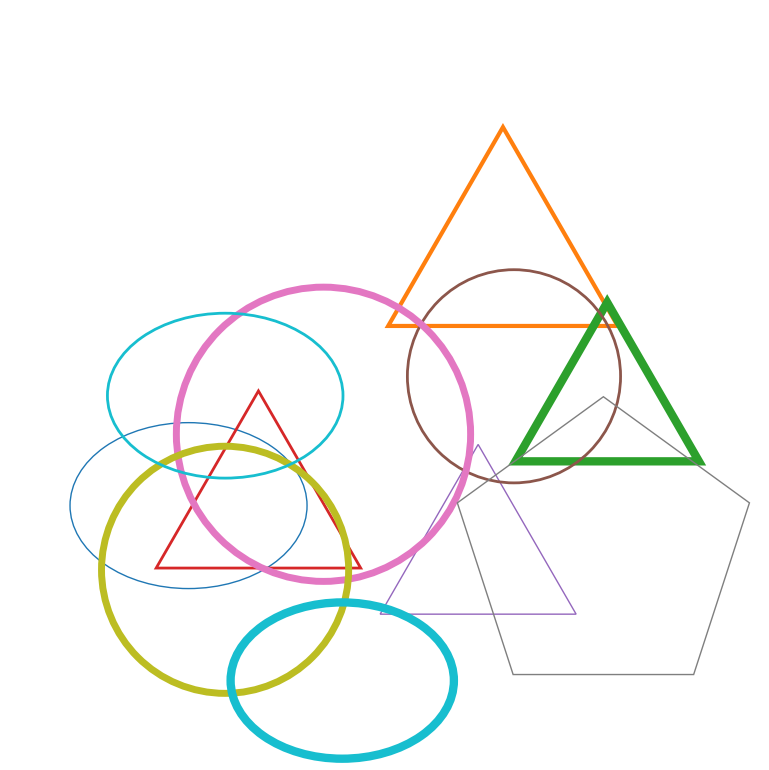[{"shape": "oval", "thickness": 0.5, "radius": 0.77, "center": [0.245, 0.343]}, {"shape": "triangle", "thickness": 1.5, "radius": 0.86, "center": [0.653, 0.663]}, {"shape": "triangle", "thickness": 3, "radius": 0.69, "center": [0.789, 0.47]}, {"shape": "triangle", "thickness": 1, "radius": 0.77, "center": [0.336, 0.339]}, {"shape": "triangle", "thickness": 0.5, "radius": 0.73, "center": [0.621, 0.276]}, {"shape": "circle", "thickness": 1, "radius": 0.69, "center": [0.667, 0.511]}, {"shape": "circle", "thickness": 2.5, "radius": 0.96, "center": [0.42, 0.436]}, {"shape": "pentagon", "thickness": 0.5, "radius": 1.0, "center": [0.784, 0.285]}, {"shape": "circle", "thickness": 2.5, "radius": 0.8, "center": [0.292, 0.26]}, {"shape": "oval", "thickness": 3, "radius": 0.72, "center": [0.444, 0.116]}, {"shape": "oval", "thickness": 1, "radius": 0.76, "center": [0.292, 0.486]}]